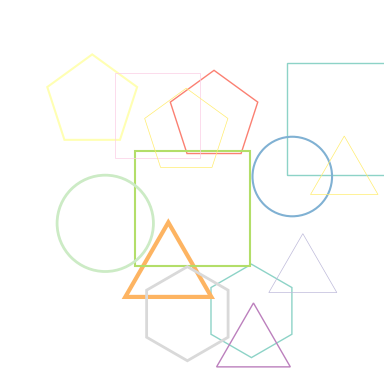[{"shape": "square", "thickness": 1, "radius": 0.73, "center": [0.891, 0.691]}, {"shape": "hexagon", "thickness": 1, "radius": 0.61, "center": [0.653, 0.193]}, {"shape": "pentagon", "thickness": 1.5, "radius": 0.61, "center": [0.239, 0.736]}, {"shape": "triangle", "thickness": 0.5, "radius": 0.51, "center": [0.787, 0.291]}, {"shape": "pentagon", "thickness": 1, "radius": 0.6, "center": [0.556, 0.698]}, {"shape": "circle", "thickness": 1.5, "radius": 0.52, "center": [0.759, 0.542]}, {"shape": "triangle", "thickness": 3, "radius": 0.65, "center": [0.437, 0.293]}, {"shape": "square", "thickness": 1.5, "radius": 0.75, "center": [0.501, 0.458]}, {"shape": "square", "thickness": 0.5, "radius": 0.56, "center": [0.409, 0.7]}, {"shape": "hexagon", "thickness": 2, "radius": 0.61, "center": [0.487, 0.185]}, {"shape": "triangle", "thickness": 1, "radius": 0.55, "center": [0.658, 0.102]}, {"shape": "circle", "thickness": 2, "radius": 0.63, "center": [0.273, 0.42]}, {"shape": "pentagon", "thickness": 0.5, "radius": 0.57, "center": [0.484, 0.657]}, {"shape": "triangle", "thickness": 0.5, "radius": 0.51, "center": [0.894, 0.545]}]